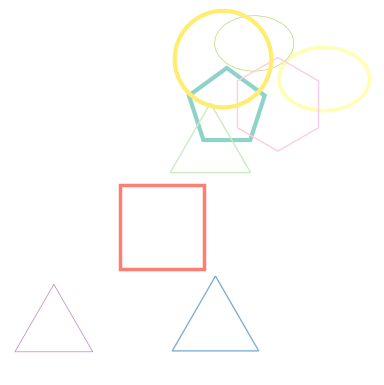[{"shape": "pentagon", "thickness": 3, "radius": 0.52, "center": [0.589, 0.72]}, {"shape": "oval", "thickness": 2.5, "radius": 0.59, "center": [0.842, 0.795]}, {"shape": "square", "thickness": 2.5, "radius": 0.55, "center": [0.42, 0.409]}, {"shape": "triangle", "thickness": 1, "radius": 0.65, "center": [0.56, 0.153]}, {"shape": "oval", "thickness": 0.5, "radius": 0.51, "center": [0.66, 0.887]}, {"shape": "hexagon", "thickness": 1, "radius": 0.61, "center": [0.722, 0.729]}, {"shape": "triangle", "thickness": 0.5, "radius": 0.58, "center": [0.14, 0.145]}, {"shape": "triangle", "thickness": 1, "radius": 0.6, "center": [0.546, 0.612]}, {"shape": "circle", "thickness": 3, "radius": 0.63, "center": [0.579, 0.846]}]